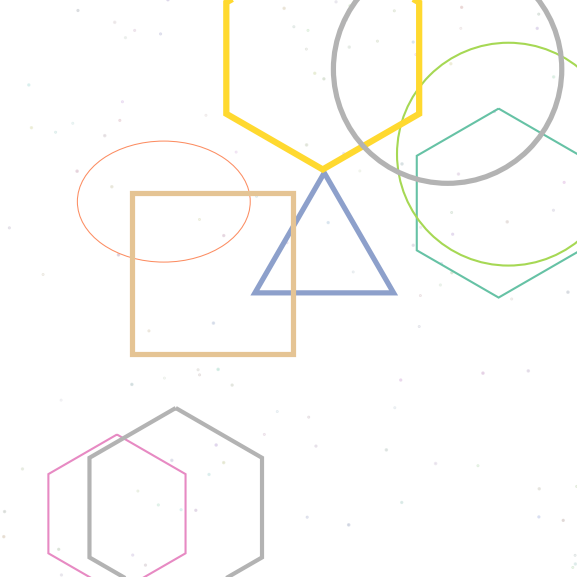[{"shape": "hexagon", "thickness": 1, "radius": 0.82, "center": [0.863, 0.648]}, {"shape": "oval", "thickness": 0.5, "radius": 0.75, "center": [0.284, 0.65]}, {"shape": "triangle", "thickness": 2.5, "radius": 0.69, "center": [0.561, 0.561]}, {"shape": "hexagon", "thickness": 1, "radius": 0.69, "center": [0.203, 0.11]}, {"shape": "circle", "thickness": 1, "radius": 0.96, "center": [0.88, 0.732]}, {"shape": "hexagon", "thickness": 3, "radius": 0.96, "center": [0.559, 0.899]}, {"shape": "square", "thickness": 2.5, "radius": 0.7, "center": [0.368, 0.525]}, {"shape": "hexagon", "thickness": 2, "radius": 0.86, "center": [0.304, 0.12]}, {"shape": "circle", "thickness": 2.5, "radius": 0.99, "center": [0.775, 0.879]}]